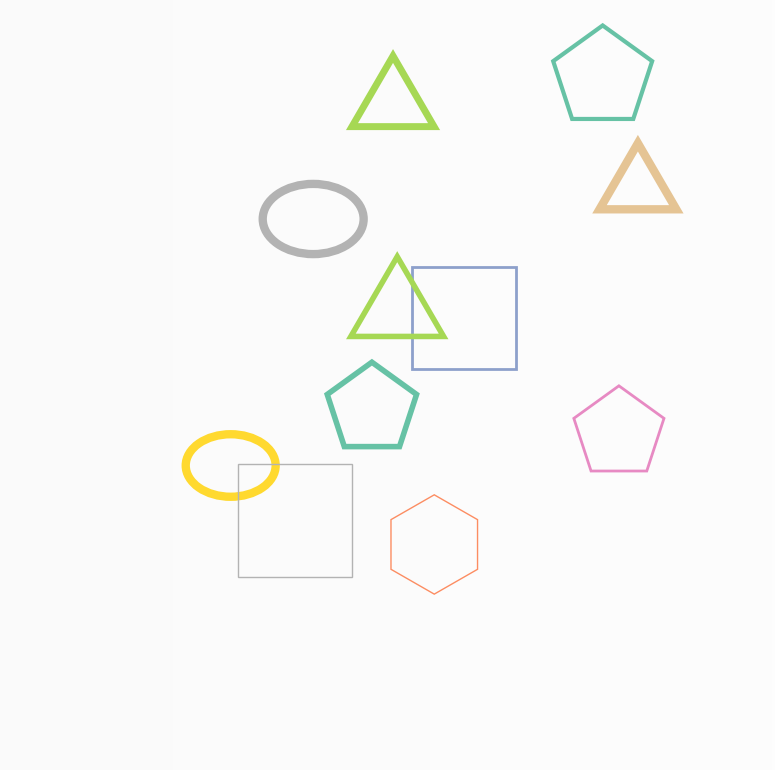[{"shape": "pentagon", "thickness": 1.5, "radius": 0.34, "center": [0.778, 0.9]}, {"shape": "pentagon", "thickness": 2, "radius": 0.3, "center": [0.48, 0.469]}, {"shape": "hexagon", "thickness": 0.5, "radius": 0.32, "center": [0.56, 0.293]}, {"shape": "square", "thickness": 1, "radius": 0.33, "center": [0.599, 0.587]}, {"shape": "pentagon", "thickness": 1, "radius": 0.31, "center": [0.799, 0.438]}, {"shape": "triangle", "thickness": 2, "radius": 0.35, "center": [0.513, 0.598]}, {"shape": "triangle", "thickness": 2.5, "radius": 0.31, "center": [0.507, 0.866]}, {"shape": "oval", "thickness": 3, "radius": 0.29, "center": [0.298, 0.395]}, {"shape": "triangle", "thickness": 3, "radius": 0.29, "center": [0.823, 0.757]}, {"shape": "oval", "thickness": 3, "radius": 0.33, "center": [0.404, 0.716]}, {"shape": "square", "thickness": 0.5, "radius": 0.37, "center": [0.381, 0.324]}]